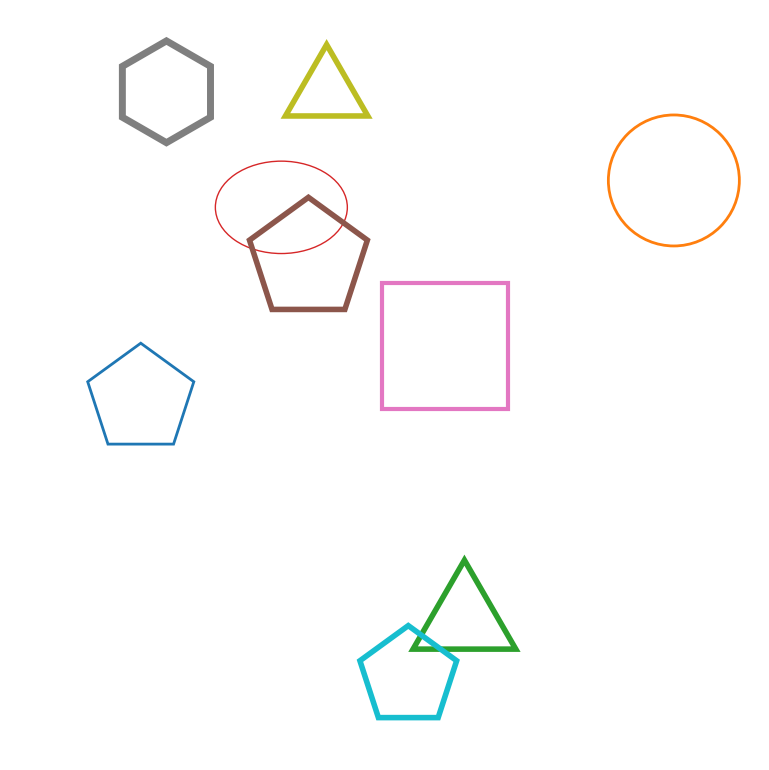[{"shape": "pentagon", "thickness": 1, "radius": 0.36, "center": [0.183, 0.482]}, {"shape": "circle", "thickness": 1, "radius": 0.43, "center": [0.875, 0.766]}, {"shape": "triangle", "thickness": 2, "radius": 0.39, "center": [0.603, 0.195]}, {"shape": "oval", "thickness": 0.5, "radius": 0.43, "center": [0.365, 0.731]}, {"shape": "pentagon", "thickness": 2, "radius": 0.4, "center": [0.401, 0.663]}, {"shape": "square", "thickness": 1.5, "radius": 0.41, "center": [0.577, 0.55]}, {"shape": "hexagon", "thickness": 2.5, "radius": 0.33, "center": [0.216, 0.881]}, {"shape": "triangle", "thickness": 2, "radius": 0.31, "center": [0.424, 0.88]}, {"shape": "pentagon", "thickness": 2, "radius": 0.33, "center": [0.53, 0.121]}]